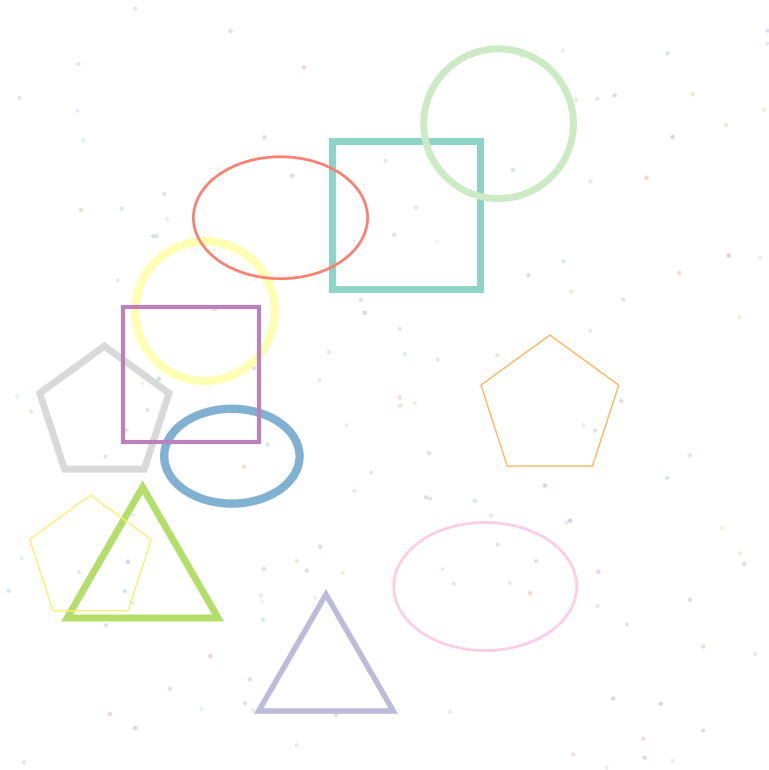[{"shape": "square", "thickness": 2.5, "radius": 0.48, "center": [0.527, 0.721]}, {"shape": "circle", "thickness": 3, "radius": 0.45, "center": [0.266, 0.596]}, {"shape": "triangle", "thickness": 2, "radius": 0.5, "center": [0.423, 0.127]}, {"shape": "oval", "thickness": 1, "radius": 0.57, "center": [0.364, 0.717]}, {"shape": "oval", "thickness": 3, "radius": 0.44, "center": [0.301, 0.408]}, {"shape": "pentagon", "thickness": 0.5, "radius": 0.47, "center": [0.714, 0.471]}, {"shape": "triangle", "thickness": 2.5, "radius": 0.57, "center": [0.185, 0.254]}, {"shape": "oval", "thickness": 1, "radius": 0.59, "center": [0.63, 0.238]}, {"shape": "pentagon", "thickness": 2.5, "radius": 0.44, "center": [0.136, 0.462]}, {"shape": "square", "thickness": 1.5, "radius": 0.44, "center": [0.248, 0.514]}, {"shape": "circle", "thickness": 2.5, "radius": 0.49, "center": [0.648, 0.839]}, {"shape": "pentagon", "thickness": 0.5, "radius": 0.42, "center": [0.118, 0.274]}]